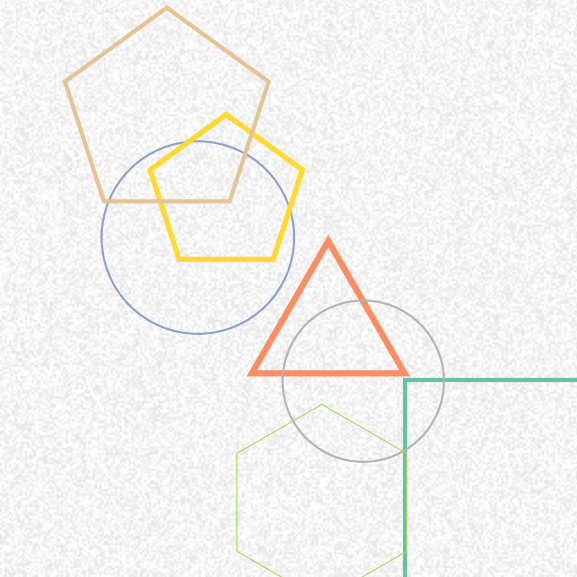[{"shape": "square", "thickness": 2, "radius": 0.95, "center": [0.892, 0.15]}, {"shape": "triangle", "thickness": 3, "radius": 0.76, "center": [0.568, 0.429]}, {"shape": "circle", "thickness": 1, "radius": 0.83, "center": [0.343, 0.588]}, {"shape": "hexagon", "thickness": 0.5, "radius": 0.85, "center": [0.557, 0.129]}, {"shape": "pentagon", "thickness": 2.5, "radius": 0.69, "center": [0.392, 0.662]}, {"shape": "pentagon", "thickness": 2, "radius": 0.93, "center": [0.289, 0.8]}, {"shape": "circle", "thickness": 1, "radius": 0.7, "center": [0.629, 0.339]}]